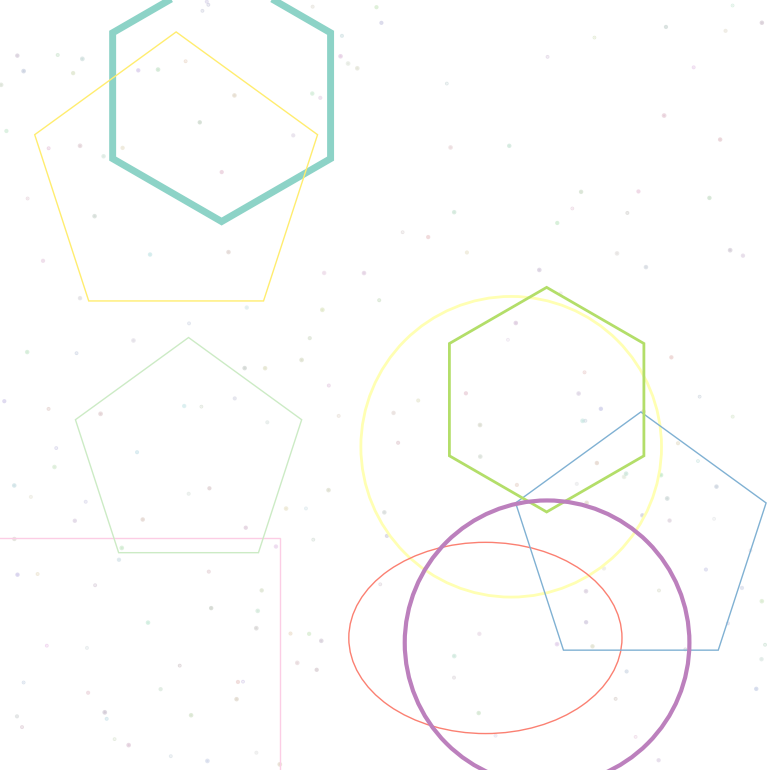[{"shape": "hexagon", "thickness": 2.5, "radius": 0.82, "center": [0.288, 0.876]}, {"shape": "circle", "thickness": 1, "radius": 0.98, "center": [0.664, 0.42]}, {"shape": "oval", "thickness": 0.5, "radius": 0.89, "center": [0.63, 0.171]}, {"shape": "pentagon", "thickness": 0.5, "radius": 0.86, "center": [0.832, 0.294]}, {"shape": "hexagon", "thickness": 1, "radius": 0.73, "center": [0.71, 0.481]}, {"shape": "square", "thickness": 0.5, "radius": 0.99, "center": [0.165, 0.103]}, {"shape": "circle", "thickness": 1.5, "radius": 0.92, "center": [0.71, 0.165]}, {"shape": "pentagon", "thickness": 0.5, "radius": 0.77, "center": [0.245, 0.407]}, {"shape": "pentagon", "thickness": 0.5, "radius": 0.97, "center": [0.229, 0.765]}]